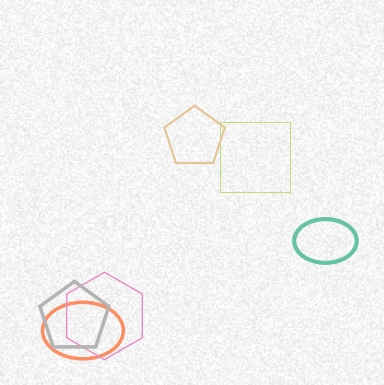[{"shape": "oval", "thickness": 3, "radius": 0.41, "center": [0.845, 0.374]}, {"shape": "oval", "thickness": 2.5, "radius": 0.52, "center": [0.215, 0.141]}, {"shape": "hexagon", "thickness": 1, "radius": 0.57, "center": [0.271, 0.179]}, {"shape": "square", "thickness": 0.5, "radius": 0.46, "center": [0.662, 0.592]}, {"shape": "pentagon", "thickness": 1.5, "radius": 0.41, "center": [0.505, 0.643]}, {"shape": "pentagon", "thickness": 2.5, "radius": 0.47, "center": [0.193, 0.175]}]